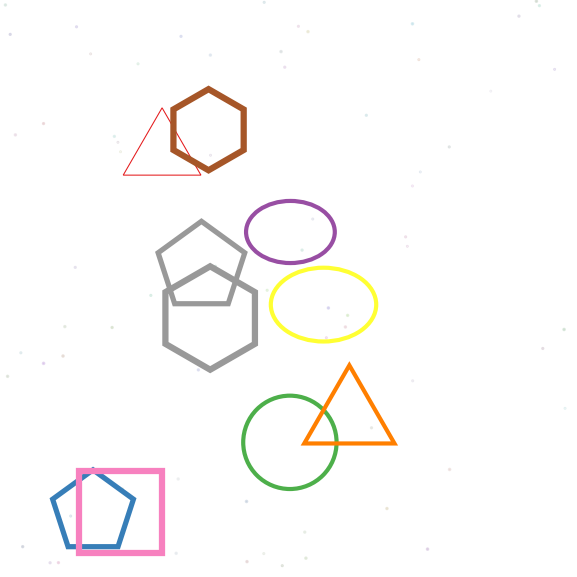[{"shape": "triangle", "thickness": 0.5, "radius": 0.39, "center": [0.281, 0.735]}, {"shape": "pentagon", "thickness": 2.5, "radius": 0.37, "center": [0.161, 0.112]}, {"shape": "circle", "thickness": 2, "radius": 0.4, "center": [0.502, 0.233]}, {"shape": "oval", "thickness": 2, "radius": 0.38, "center": [0.503, 0.597]}, {"shape": "triangle", "thickness": 2, "radius": 0.45, "center": [0.605, 0.276]}, {"shape": "oval", "thickness": 2, "radius": 0.46, "center": [0.56, 0.472]}, {"shape": "hexagon", "thickness": 3, "radius": 0.35, "center": [0.361, 0.775]}, {"shape": "square", "thickness": 3, "radius": 0.36, "center": [0.209, 0.112]}, {"shape": "hexagon", "thickness": 3, "radius": 0.45, "center": [0.364, 0.448]}, {"shape": "pentagon", "thickness": 2.5, "radius": 0.39, "center": [0.349, 0.537]}]